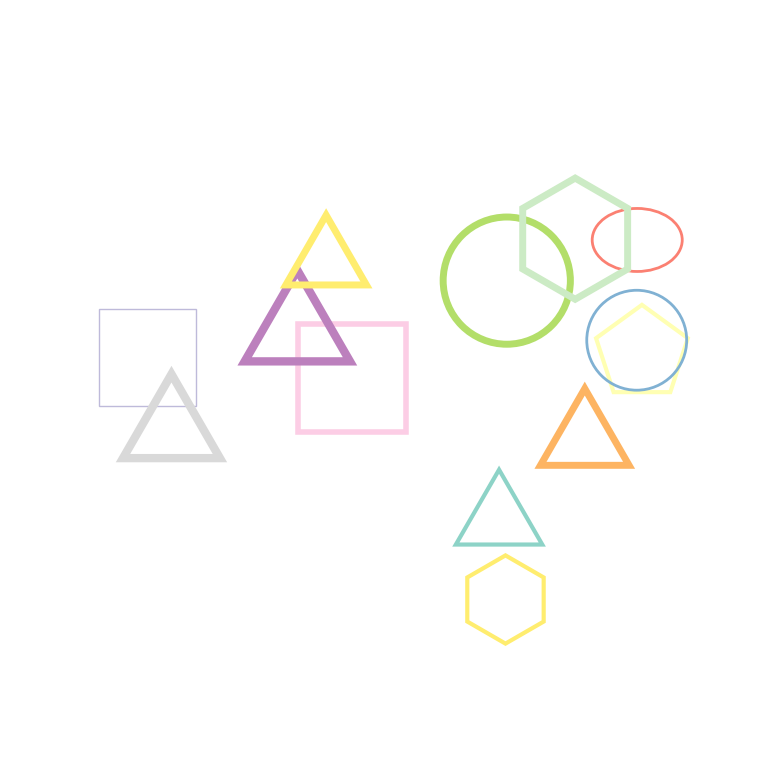[{"shape": "triangle", "thickness": 1.5, "radius": 0.32, "center": [0.648, 0.325]}, {"shape": "pentagon", "thickness": 1.5, "radius": 0.31, "center": [0.834, 0.541]}, {"shape": "square", "thickness": 0.5, "radius": 0.31, "center": [0.192, 0.536]}, {"shape": "oval", "thickness": 1, "radius": 0.29, "center": [0.828, 0.688]}, {"shape": "circle", "thickness": 1, "radius": 0.32, "center": [0.827, 0.558]}, {"shape": "triangle", "thickness": 2.5, "radius": 0.33, "center": [0.759, 0.429]}, {"shape": "circle", "thickness": 2.5, "radius": 0.41, "center": [0.658, 0.636]}, {"shape": "square", "thickness": 2, "radius": 0.35, "center": [0.457, 0.509]}, {"shape": "triangle", "thickness": 3, "radius": 0.36, "center": [0.223, 0.441]}, {"shape": "triangle", "thickness": 3, "radius": 0.39, "center": [0.386, 0.57]}, {"shape": "hexagon", "thickness": 2.5, "radius": 0.39, "center": [0.747, 0.69]}, {"shape": "triangle", "thickness": 2.5, "radius": 0.3, "center": [0.424, 0.66]}, {"shape": "hexagon", "thickness": 1.5, "radius": 0.29, "center": [0.656, 0.221]}]